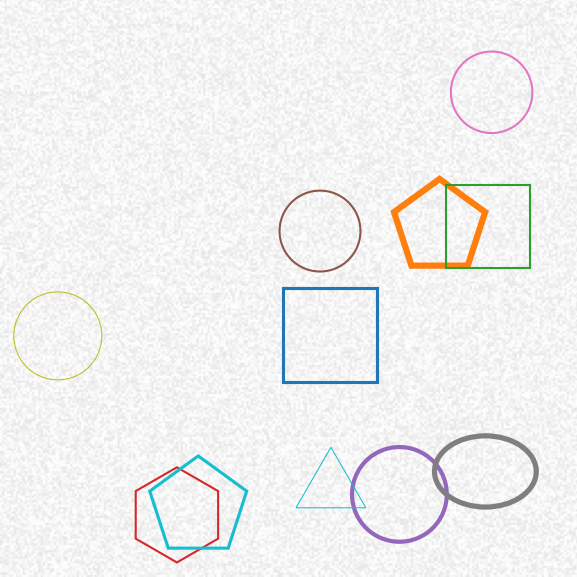[{"shape": "square", "thickness": 1.5, "radius": 0.4, "center": [0.571, 0.419]}, {"shape": "pentagon", "thickness": 3, "radius": 0.41, "center": [0.761, 0.606]}, {"shape": "square", "thickness": 1, "radius": 0.36, "center": [0.845, 0.607]}, {"shape": "hexagon", "thickness": 1, "radius": 0.41, "center": [0.306, 0.108]}, {"shape": "circle", "thickness": 2, "radius": 0.41, "center": [0.692, 0.143]}, {"shape": "circle", "thickness": 1, "radius": 0.35, "center": [0.554, 0.599]}, {"shape": "circle", "thickness": 1, "radius": 0.35, "center": [0.851, 0.839]}, {"shape": "oval", "thickness": 2.5, "radius": 0.44, "center": [0.84, 0.183]}, {"shape": "circle", "thickness": 0.5, "radius": 0.38, "center": [0.1, 0.418]}, {"shape": "triangle", "thickness": 0.5, "radius": 0.35, "center": [0.573, 0.155]}, {"shape": "pentagon", "thickness": 1.5, "radius": 0.44, "center": [0.343, 0.121]}]